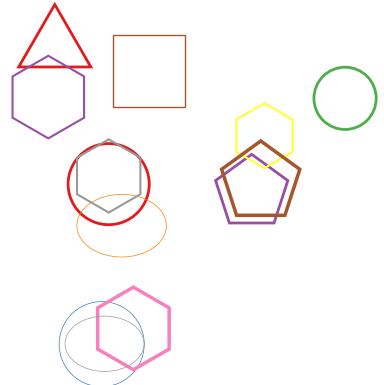[{"shape": "triangle", "thickness": 2, "radius": 0.54, "center": [0.142, 0.88]}, {"shape": "circle", "thickness": 2, "radius": 0.53, "center": [0.282, 0.522]}, {"shape": "circle", "thickness": 0.5, "radius": 0.55, "center": [0.264, 0.106]}, {"shape": "circle", "thickness": 2, "radius": 0.4, "center": [0.896, 0.745]}, {"shape": "pentagon", "thickness": 2, "radius": 0.49, "center": [0.654, 0.501]}, {"shape": "hexagon", "thickness": 1.5, "radius": 0.54, "center": [0.125, 0.748]}, {"shape": "oval", "thickness": 0.5, "radius": 0.58, "center": [0.316, 0.414]}, {"shape": "hexagon", "thickness": 1.5, "radius": 0.42, "center": [0.687, 0.648]}, {"shape": "pentagon", "thickness": 2.5, "radius": 0.53, "center": [0.677, 0.527]}, {"shape": "square", "thickness": 1, "radius": 0.47, "center": [0.387, 0.815]}, {"shape": "hexagon", "thickness": 2.5, "radius": 0.54, "center": [0.347, 0.147]}, {"shape": "oval", "thickness": 0.5, "radius": 0.51, "center": [0.272, 0.107]}, {"shape": "hexagon", "thickness": 1.5, "radius": 0.48, "center": [0.282, 0.543]}]